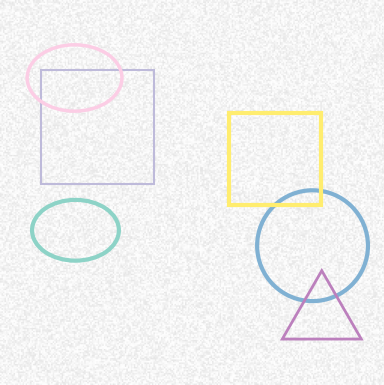[{"shape": "oval", "thickness": 3, "radius": 0.56, "center": [0.196, 0.402]}, {"shape": "square", "thickness": 1.5, "radius": 0.74, "center": [0.253, 0.67]}, {"shape": "circle", "thickness": 3, "radius": 0.72, "center": [0.812, 0.362]}, {"shape": "oval", "thickness": 2.5, "radius": 0.62, "center": [0.194, 0.797]}, {"shape": "triangle", "thickness": 2, "radius": 0.59, "center": [0.836, 0.179]}, {"shape": "square", "thickness": 3, "radius": 0.6, "center": [0.713, 0.586]}]